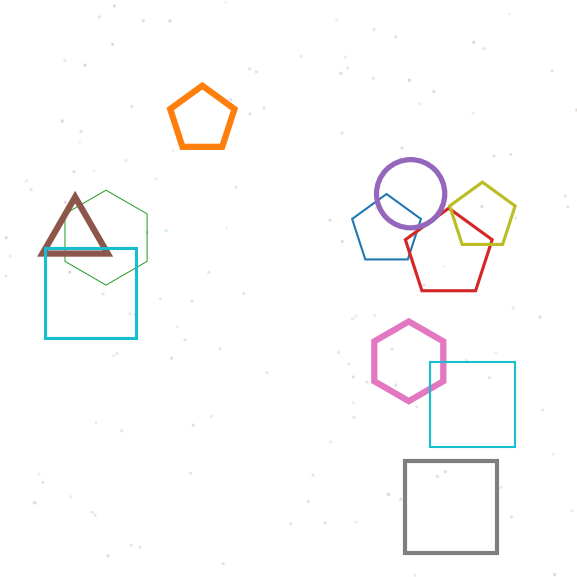[{"shape": "pentagon", "thickness": 1, "radius": 0.31, "center": [0.669, 0.601]}, {"shape": "pentagon", "thickness": 3, "radius": 0.29, "center": [0.35, 0.792]}, {"shape": "hexagon", "thickness": 0.5, "radius": 0.41, "center": [0.184, 0.588]}, {"shape": "pentagon", "thickness": 1.5, "radius": 0.4, "center": [0.777, 0.56]}, {"shape": "circle", "thickness": 2.5, "radius": 0.3, "center": [0.711, 0.664]}, {"shape": "triangle", "thickness": 3, "radius": 0.33, "center": [0.13, 0.593]}, {"shape": "hexagon", "thickness": 3, "radius": 0.34, "center": [0.708, 0.374]}, {"shape": "square", "thickness": 2, "radius": 0.4, "center": [0.781, 0.121]}, {"shape": "pentagon", "thickness": 1.5, "radius": 0.3, "center": [0.835, 0.624]}, {"shape": "square", "thickness": 1, "radius": 0.37, "center": [0.818, 0.299]}, {"shape": "square", "thickness": 1.5, "radius": 0.39, "center": [0.156, 0.492]}]